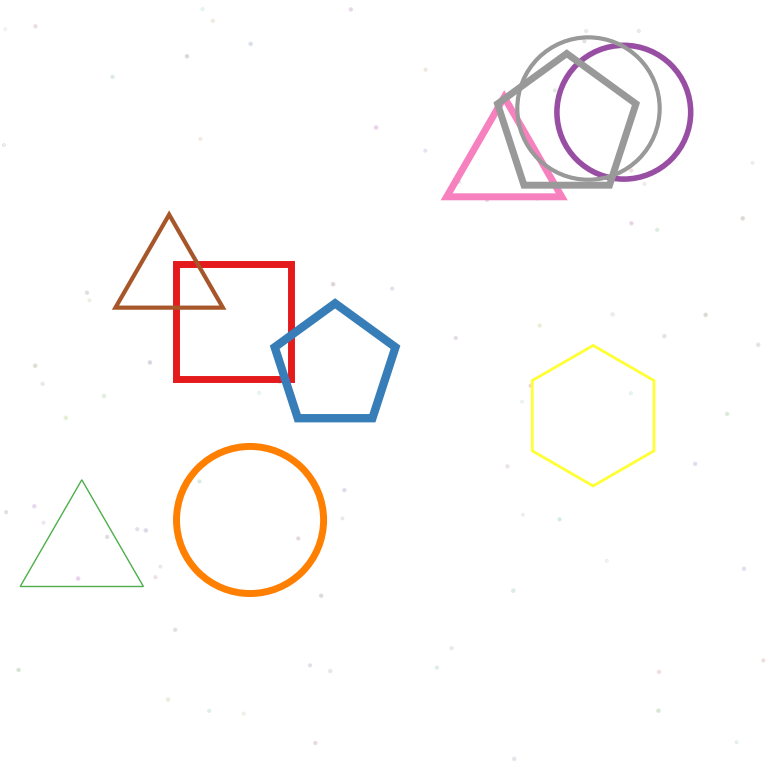[{"shape": "square", "thickness": 2.5, "radius": 0.37, "center": [0.303, 0.582]}, {"shape": "pentagon", "thickness": 3, "radius": 0.41, "center": [0.435, 0.524]}, {"shape": "triangle", "thickness": 0.5, "radius": 0.46, "center": [0.106, 0.285]}, {"shape": "circle", "thickness": 2, "radius": 0.43, "center": [0.81, 0.854]}, {"shape": "circle", "thickness": 2.5, "radius": 0.48, "center": [0.325, 0.325]}, {"shape": "hexagon", "thickness": 1, "radius": 0.46, "center": [0.77, 0.46]}, {"shape": "triangle", "thickness": 1.5, "radius": 0.4, "center": [0.22, 0.641]}, {"shape": "triangle", "thickness": 2.5, "radius": 0.43, "center": [0.655, 0.788]}, {"shape": "pentagon", "thickness": 2.5, "radius": 0.47, "center": [0.736, 0.836]}, {"shape": "circle", "thickness": 1.5, "radius": 0.46, "center": [0.764, 0.859]}]